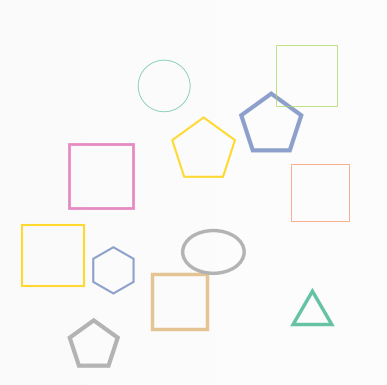[{"shape": "triangle", "thickness": 2.5, "radius": 0.29, "center": [0.806, 0.186]}, {"shape": "circle", "thickness": 0.5, "radius": 0.34, "center": [0.424, 0.777]}, {"shape": "square", "thickness": 0.5, "radius": 0.37, "center": [0.826, 0.5]}, {"shape": "pentagon", "thickness": 3, "radius": 0.41, "center": [0.7, 0.675]}, {"shape": "hexagon", "thickness": 1.5, "radius": 0.3, "center": [0.293, 0.298]}, {"shape": "square", "thickness": 2, "radius": 0.41, "center": [0.26, 0.543]}, {"shape": "square", "thickness": 0.5, "radius": 0.39, "center": [0.791, 0.803]}, {"shape": "pentagon", "thickness": 1.5, "radius": 0.43, "center": [0.525, 0.61]}, {"shape": "square", "thickness": 1.5, "radius": 0.4, "center": [0.137, 0.337]}, {"shape": "square", "thickness": 2.5, "radius": 0.35, "center": [0.463, 0.217]}, {"shape": "oval", "thickness": 2.5, "radius": 0.4, "center": [0.551, 0.346]}, {"shape": "pentagon", "thickness": 3, "radius": 0.33, "center": [0.242, 0.103]}]